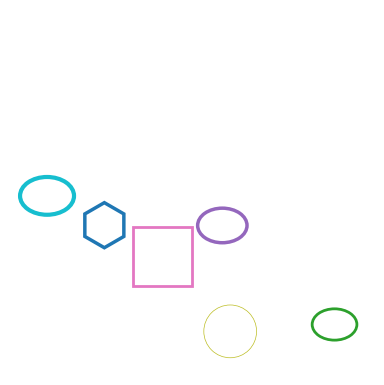[{"shape": "hexagon", "thickness": 2.5, "radius": 0.29, "center": [0.271, 0.415]}, {"shape": "oval", "thickness": 2, "radius": 0.29, "center": [0.869, 0.157]}, {"shape": "oval", "thickness": 2.5, "radius": 0.32, "center": [0.577, 0.414]}, {"shape": "square", "thickness": 2, "radius": 0.38, "center": [0.422, 0.334]}, {"shape": "circle", "thickness": 0.5, "radius": 0.34, "center": [0.598, 0.139]}, {"shape": "oval", "thickness": 3, "radius": 0.35, "center": [0.122, 0.491]}]